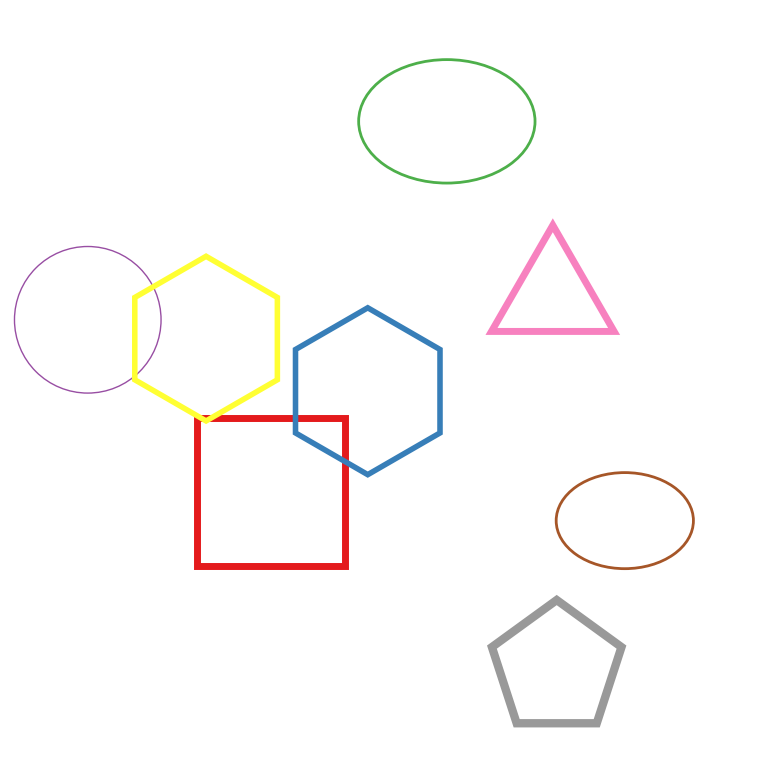[{"shape": "square", "thickness": 2.5, "radius": 0.48, "center": [0.352, 0.361]}, {"shape": "hexagon", "thickness": 2, "radius": 0.54, "center": [0.478, 0.492]}, {"shape": "oval", "thickness": 1, "radius": 0.57, "center": [0.58, 0.842]}, {"shape": "circle", "thickness": 0.5, "radius": 0.48, "center": [0.114, 0.585]}, {"shape": "hexagon", "thickness": 2, "radius": 0.53, "center": [0.268, 0.56]}, {"shape": "oval", "thickness": 1, "radius": 0.45, "center": [0.811, 0.324]}, {"shape": "triangle", "thickness": 2.5, "radius": 0.46, "center": [0.718, 0.616]}, {"shape": "pentagon", "thickness": 3, "radius": 0.44, "center": [0.723, 0.132]}]